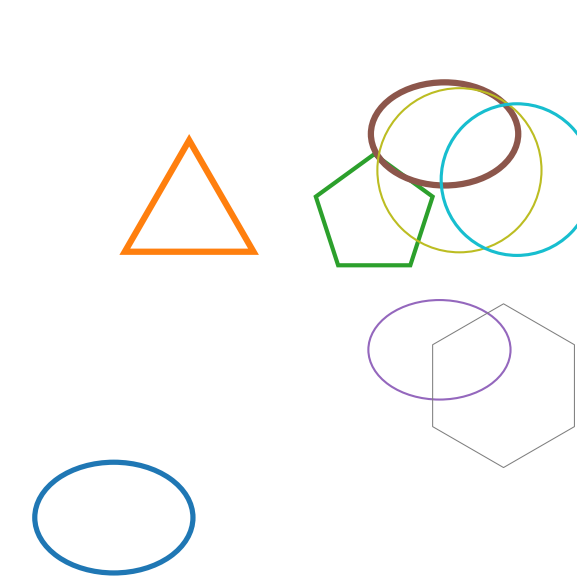[{"shape": "oval", "thickness": 2.5, "radius": 0.68, "center": [0.197, 0.103]}, {"shape": "triangle", "thickness": 3, "radius": 0.64, "center": [0.328, 0.628]}, {"shape": "pentagon", "thickness": 2, "radius": 0.53, "center": [0.648, 0.626]}, {"shape": "oval", "thickness": 1, "radius": 0.62, "center": [0.761, 0.393]}, {"shape": "oval", "thickness": 3, "radius": 0.64, "center": [0.77, 0.767]}, {"shape": "hexagon", "thickness": 0.5, "radius": 0.71, "center": [0.872, 0.331]}, {"shape": "circle", "thickness": 1, "radius": 0.71, "center": [0.796, 0.704]}, {"shape": "circle", "thickness": 1.5, "radius": 0.66, "center": [0.895, 0.688]}]